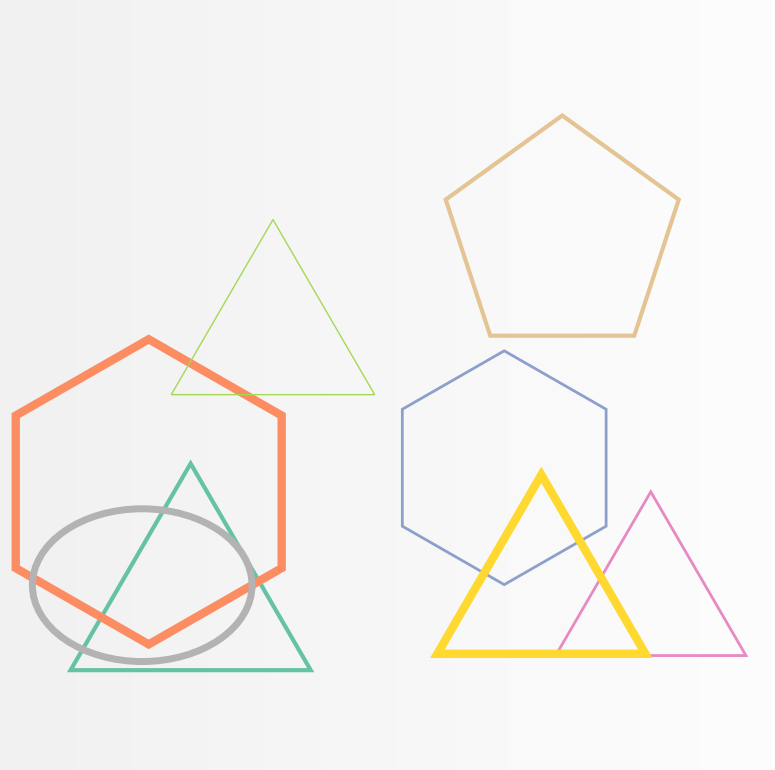[{"shape": "triangle", "thickness": 1.5, "radius": 0.89, "center": [0.246, 0.219]}, {"shape": "hexagon", "thickness": 3, "radius": 0.99, "center": [0.192, 0.361]}, {"shape": "hexagon", "thickness": 1, "radius": 0.76, "center": [0.651, 0.393]}, {"shape": "triangle", "thickness": 1, "radius": 0.71, "center": [0.84, 0.22]}, {"shape": "triangle", "thickness": 0.5, "radius": 0.76, "center": [0.352, 0.563]}, {"shape": "triangle", "thickness": 3, "radius": 0.78, "center": [0.698, 0.228]}, {"shape": "pentagon", "thickness": 1.5, "radius": 0.79, "center": [0.725, 0.692]}, {"shape": "oval", "thickness": 2.5, "radius": 0.71, "center": [0.183, 0.24]}]